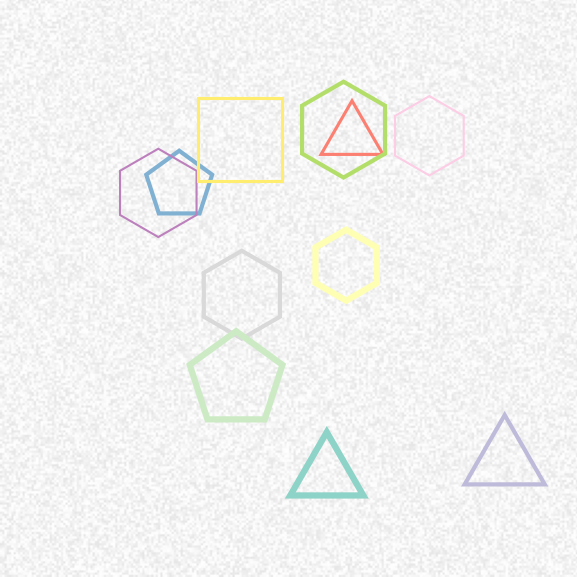[{"shape": "triangle", "thickness": 3, "radius": 0.37, "center": [0.566, 0.178]}, {"shape": "hexagon", "thickness": 3, "radius": 0.31, "center": [0.599, 0.54]}, {"shape": "triangle", "thickness": 2, "radius": 0.4, "center": [0.874, 0.2]}, {"shape": "triangle", "thickness": 1.5, "radius": 0.31, "center": [0.61, 0.763]}, {"shape": "pentagon", "thickness": 2, "radius": 0.3, "center": [0.31, 0.678]}, {"shape": "hexagon", "thickness": 2, "radius": 0.41, "center": [0.595, 0.775]}, {"shape": "hexagon", "thickness": 1, "radius": 0.34, "center": [0.743, 0.764]}, {"shape": "hexagon", "thickness": 2, "radius": 0.38, "center": [0.419, 0.489]}, {"shape": "hexagon", "thickness": 1, "radius": 0.38, "center": [0.274, 0.665]}, {"shape": "pentagon", "thickness": 3, "radius": 0.42, "center": [0.409, 0.341]}, {"shape": "square", "thickness": 1.5, "radius": 0.36, "center": [0.415, 0.757]}]